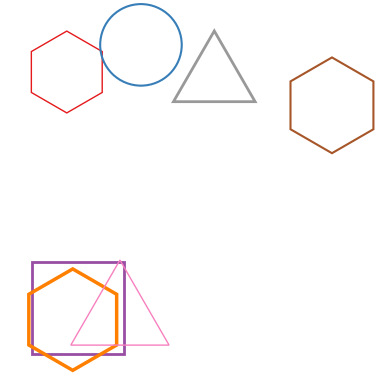[{"shape": "hexagon", "thickness": 1, "radius": 0.53, "center": [0.173, 0.813]}, {"shape": "circle", "thickness": 1.5, "radius": 0.53, "center": [0.366, 0.883]}, {"shape": "square", "thickness": 2, "radius": 0.6, "center": [0.203, 0.2]}, {"shape": "hexagon", "thickness": 2.5, "radius": 0.66, "center": [0.189, 0.17]}, {"shape": "hexagon", "thickness": 1.5, "radius": 0.62, "center": [0.862, 0.726]}, {"shape": "triangle", "thickness": 1, "radius": 0.74, "center": [0.312, 0.177]}, {"shape": "triangle", "thickness": 2, "radius": 0.61, "center": [0.557, 0.797]}]